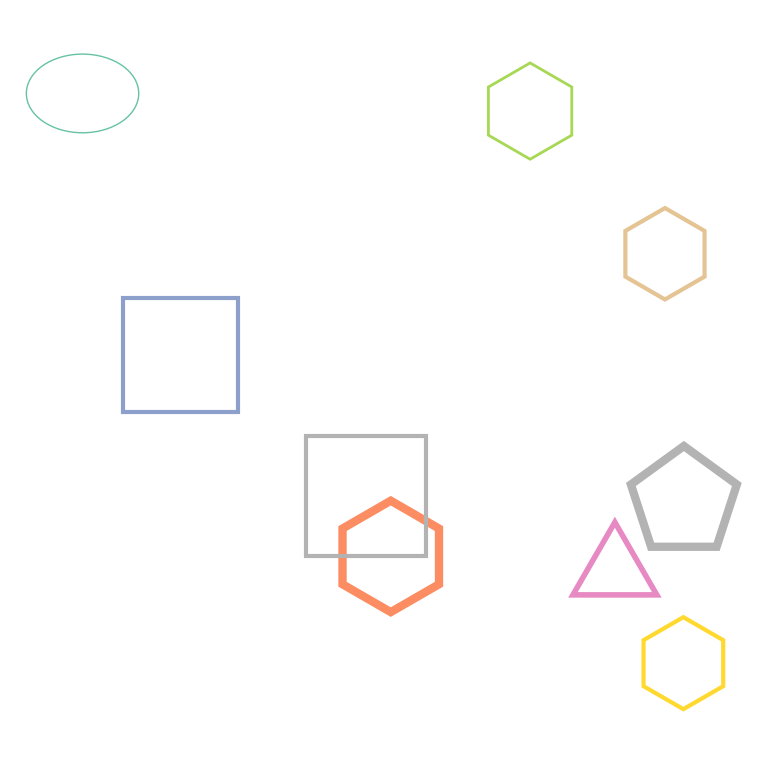[{"shape": "oval", "thickness": 0.5, "radius": 0.36, "center": [0.107, 0.879]}, {"shape": "hexagon", "thickness": 3, "radius": 0.36, "center": [0.507, 0.277]}, {"shape": "square", "thickness": 1.5, "radius": 0.37, "center": [0.235, 0.539]}, {"shape": "triangle", "thickness": 2, "radius": 0.31, "center": [0.799, 0.259]}, {"shape": "hexagon", "thickness": 1, "radius": 0.31, "center": [0.688, 0.856]}, {"shape": "hexagon", "thickness": 1.5, "radius": 0.3, "center": [0.887, 0.139]}, {"shape": "hexagon", "thickness": 1.5, "radius": 0.3, "center": [0.864, 0.67]}, {"shape": "pentagon", "thickness": 3, "radius": 0.36, "center": [0.888, 0.348]}, {"shape": "square", "thickness": 1.5, "radius": 0.39, "center": [0.475, 0.356]}]